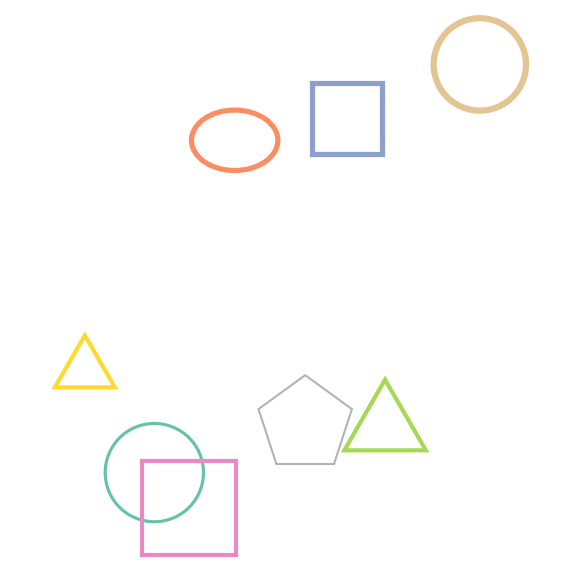[{"shape": "circle", "thickness": 1.5, "radius": 0.43, "center": [0.267, 0.181]}, {"shape": "oval", "thickness": 2.5, "radius": 0.37, "center": [0.406, 0.756]}, {"shape": "square", "thickness": 2.5, "radius": 0.31, "center": [0.601, 0.794]}, {"shape": "square", "thickness": 2, "radius": 0.41, "center": [0.328, 0.119]}, {"shape": "triangle", "thickness": 2, "radius": 0.41, "center": [0.667, 0.26]}, {"shape": "triangle", "thickness": 2, "radius": 0.3, "center": [0.147, 0.358]}, {"shape": "circle", "thickness": 3, "radius": 0.4, "center": [0.831, 0.888]}, {"shape": "pentagon", "thickness": 1, "radius": 0.43, "center": [0.529, 0.264]}]